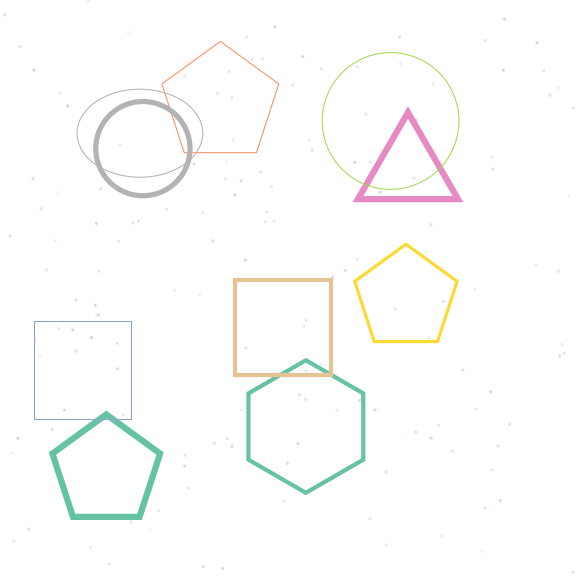[{"shape": "pentagon", "thickness": 3, "radius": 0.49, "center": [0.184, 0.183]}, {"shape": "hexagon", "thickness": 2, "radius": 0.57, "center": [0.53, 0.261]}, {"shape": "pentagon", "thickness": 0.5, "radius": 0.53, "center": [0.382, 0.821]}, {"shape": "square", "thickness": 0.5, "radius": 0.42, "center": [0.143, 0.358]}, {"shape": "triangle", "thickness": 3, "radius": 0.5, "center": [0.706, 0.704]}, {"shape": "circle", "thickness": 0.5, "radius": 0.59, "center": [0.676, 0.79]}, {"shape": "pentagon", "thickness": 1.5, "radius": 0.47, "center": [0.703, 0.483]}, {"shape": "square", "thickness": 2, "radius": 0.41, "center": [0.49, 0.432]}, {"shape": "circle", "thickness": 2.5, "radius": 0.41, "center": [0.247, 0.742]}, {"shape": "oval", "thickness": 0.5, "radius": 0.54, "center": [0.242, 0.768]}]